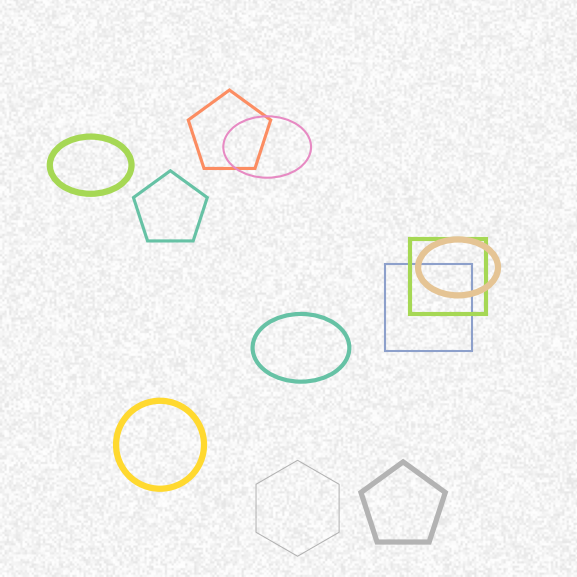[{"shape": "oval", "thickness": 2, "radius": 0.42, "center": [0.521, 0.397]}, {"shape": "pentagon", "thickness": 1.5, "radius": 0.34, "center": [0.295, 0.636]}, {"shape": "pentagon", "thickness": 1.5, "radius": 0.38, "center": [0.397, 0.768]}, {"shape": "square", "thickness": 1, "radius": 0.38, "center": [0.741, 0.467]}, {"shape": "oval", "thickness": 1, "radius": 0.38, "center": [0.463, 0.745]}, {"shape": "square", "thickness": 2, "radius": 0.33, "center": [0.776, 0.521]}, {"shape": "oval", "thickness": 3, "radius": 0.35, "center": [0.157, 0.713]}, {"shape": "circle", "thickness": 3, "radius": 0.38, "center": [0.277, 0.229]}, {"shape": "oval", "thickness": 3, "radius": 0.35, "center": [0.793, 0.536]}, {"shape": "hexagon", "thickness": 0.5, "radius": 0.42, "center": [0.515, 0.119]}, {"shape": "pentagon", "thickness": 2.5, "radius": 0.38, "center": [0.698, 0.123]}]